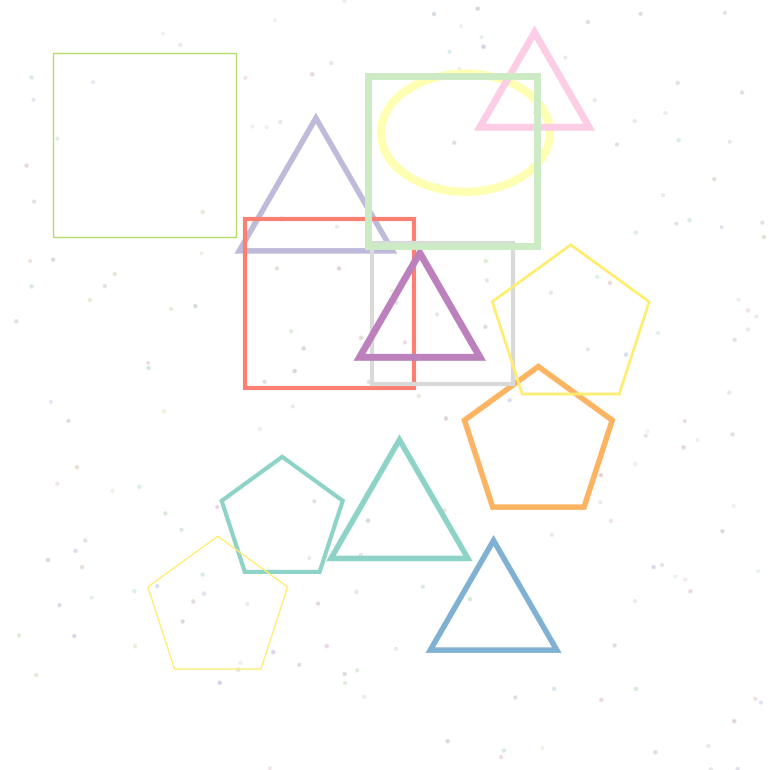[{"shape": "triangle", "thickness": 2, "radius": 0.51, "center": [0.519, 0.326]}, {"shape": "pentagon", "thickness": 1.5, "radius": 0.41, "center": [0.367, 0.324]}, {"shape": "oval", "thickness": 3, "radius": 0.55, "center": [0.604, 0.828]}, {"shape": "triangle", "thickness": 2, "radius": 0.57, "center": [0.41, 0.732]}, {"shape": "square", "thickness": 1.5, "radius": 0.55, "center": [0.428, 0.605]}, {"shape": "triangle", "thickness": 2, "radius": 0.47, "center": [0.641, 0.203]}, {"shape": "pentagon", "thickness": 2, "radius": 0.5, "center": [0.699, 0.423]}, {"shape": "square", "thickness": 0.5, "radius": 0.6, "center": [0.188, 0.811]}, {"shape": "triangle", "thickness": 2.5, "radius": 0.41, "center": [0.694, 0.876]}, {"shape": "square", "thickness": 1.5, "radius": 0.46, "center": [0.575, 0.593]}, {"shape": "triangle", "thickness": 2.5, "radius": 0.45, "center": [0.545, 0.581]}, {"shape": "square", "thickness": 2.5, "radius": 0.55, "center": [0.587, 0.791]}, {"shape": "pentagon", "thickness": 0.5, "radius": 0.48, "center": [0.283, 0.208]}, {"shape": "pentagon", "thickness": 1, "radius": 0.54, "center": [0.741, 0.575]}]